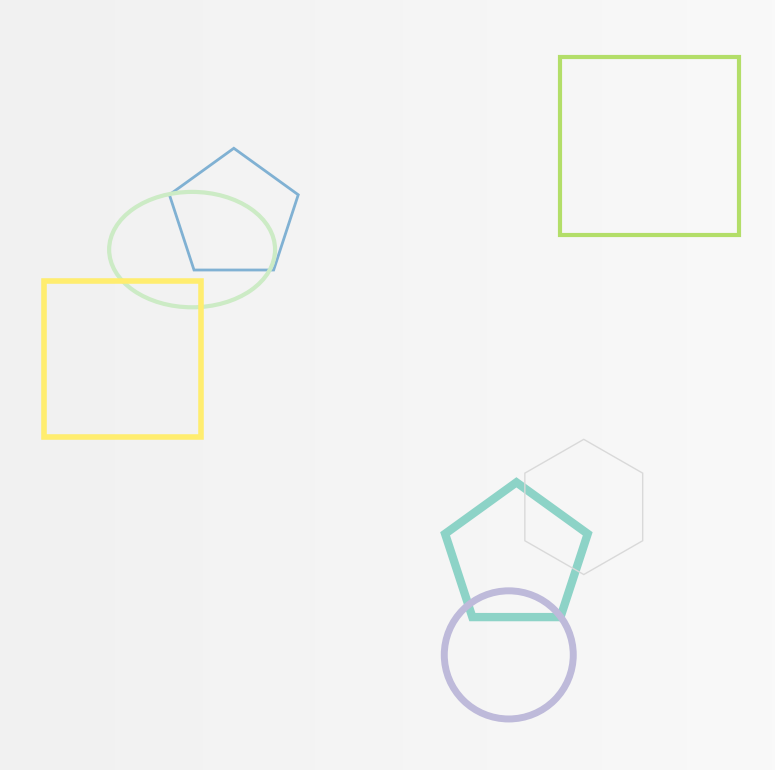[{"shape": "pentagon", "thickness": 3, "radius": 0.48, "center": [0.666, 0.277]}, {"shape": "circle", "thickness": 2.5, "radius": 0.42, "center": [0.656, 0.149]}, {"shape": "pentagon", "thickness": 1, "radius": 0.44, "center": [0.302, 0.72]}, {"shape": "square", "thickness": 1.5, "radius": 0.58, "center": [0.838, 0.81]}, {"shape": "hexagon", "thickness": 0.5, "radius": 0.44, "center": [0.753, 0.342]}, {"shape": "oval", "thickness": 1.5, "radius": 0.54, "center": [0.248, 0.676]}, {"shape": "square", "thickness": 2, "radius": 0.51, "center": [0.158, 0.534]}]